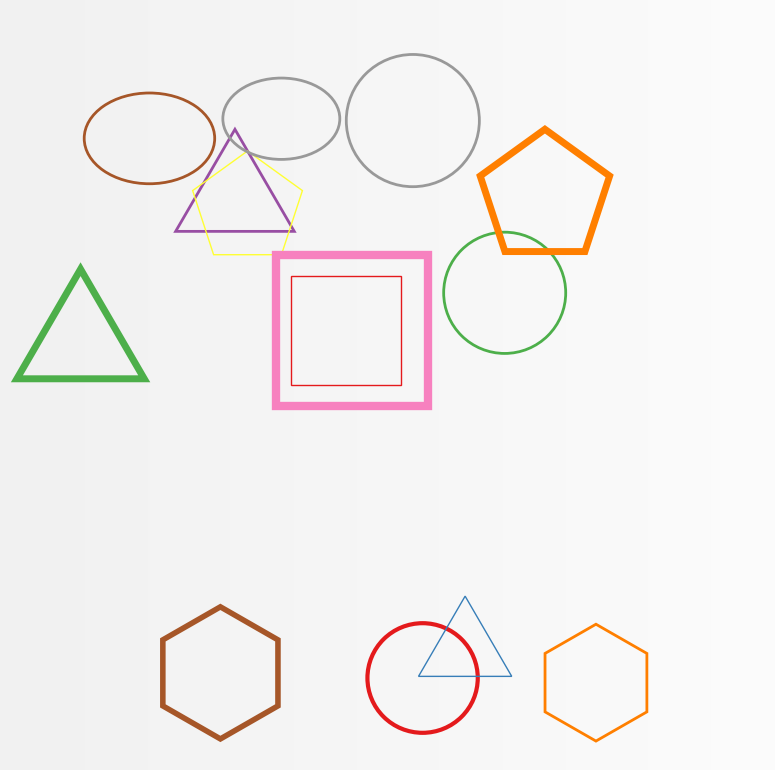[{"shape": "square", "thickness": 0.5, "radius": 0.35, "center": [0.446, 0.571]}, {"shape": "circle", "thickness": 1.5, "radius": 0.36, "center": [0.545, 0.119]}, {"shape": "triangle", "thickness": 0.5, "radius": 0.35, "center": [0.6, 0.156]}, {"shape": "triangle", "thickness": 2.5, "radius": 0.47, "center": [0.104, 0.556]}, {"shape": "circle", "thickness": 1, "radius": 0.39, "center": [0.651, 0.62]}, {"shape": "triangle", "thickness": 1, "radius": 0.44, "center": [0.303, 0.744]}, {"shape": "pentagon", "thickness": 2.5, "radius": 0.44, "center": [0.703, 0.744]}, {"shape": "hexagon", "thickness": 1, "radius": 0.38, "center": [0.769, 0.113]}, {"shape": "pentagon", "thickness": 0.5, "radius": 0.37, "center": [0.319, 0.729]}, {"shape": "hexagon", "thickness": 2, "radius": 0.43, "center": [0.284, 0.126]}, {"shape": "oval", "thickness": 1, "radius": 0.42, "center": [0.193, 0.82]}, {"shape": "square", "thickness": 3, "radius": 0.49, "center": [0.454, 0.571]}, {"shape": "circle", "thickness": 1, "radius": 0.43, "center": [0.533, 0.843]}, {"shape": "oval", "thickness": 1, "radius": 0.38, "center": [0.363, 0.846]}]